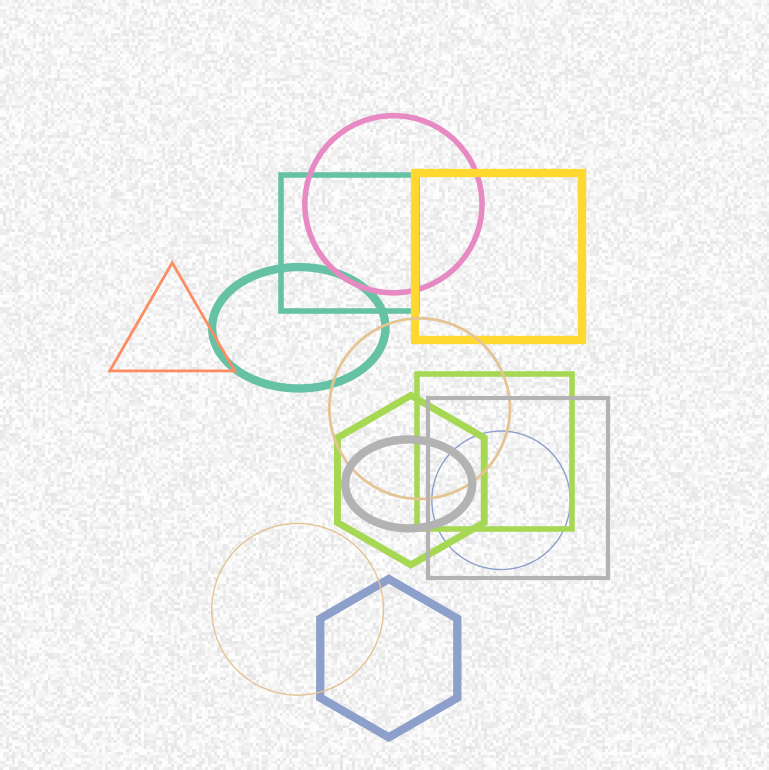[{"shape": "square", "thickness": 2, "radius": 0.44, "center": [0.454, 0.685]}, {"shape": "oval", "thickness": 3, "radius": 0.56, "center": [0.388, 0.574]}, {"shape": "triangle", "thickness": 1, "radius": 0.47, "center": [0.224, 0.565]}, {"shape": "circle", "thickness": 0.5, "radius": 0.45, "center": [0.651, 0.35]}, {"shape": "hexagon", "thickness": 3, "radius": 0.51, "center": [0.505, 0.145]}, {"shape": "circle", "thickness": 2, "radius": 0.58, "center": [0.511, 0.735]}, {"shape": "hexagon", "thickness": 2.5, "radius": 0.55, "center": [0.534, 0.376]}, {"shape": "square", "thickness": 2, "radius": 0.5, "center": [0.643, 0.414]}, {"shape": "square", "thickness": 3, "radius": 0.54, "center": [0.648, 0.667]}, {"shape": "circle", "thickness": 0.5, "radius": 0.56, "center": [0.387, 0.209]}, {"shape": "circle", "thickness": 1, "radius": 0.59, "center": [0.545, 0.469]}, {"shape": "square", "thickness": 1.5, "radius": 0.58, "center": [0.673, 0.366]}, {"shape": "oval", "thickness": 3, "radius": 0.41, "center": [0.531, 0.372]}]